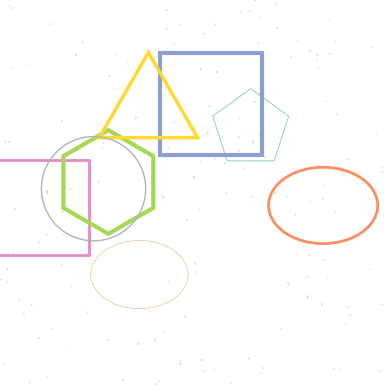[{"shape": "pentagon", "thickness": 0.5, "radius": 0.52, "center": [0.651, 0.666]}, {"shape": "oval", "thickness": 2, "radius": 0.71, "center": [0.839, 0.466]}, {"shape": "square", "thickness": 3, "radius": 0.66, "center": [0.548, 0.73]}, {"shape": "square", "thickness": 2, "radius": 0.62, "center": [0.109, 0.46]}, {"shape": "hexagon", "thickness": 3, "radius": 0.67, "center": [0.281, 0.527]}, {"shape": "triangle", "thickness": 2.5, "radius": 0.74, "center": [0.385, 0.716]}, {"shape": "oval", "thickness": 0.5, "radius": 0.63, "center": [0.362, 0.287]}, {"shape": "circle", "thickness": 1, "radius": 0.68, "center": [0.243, 0.51]}]